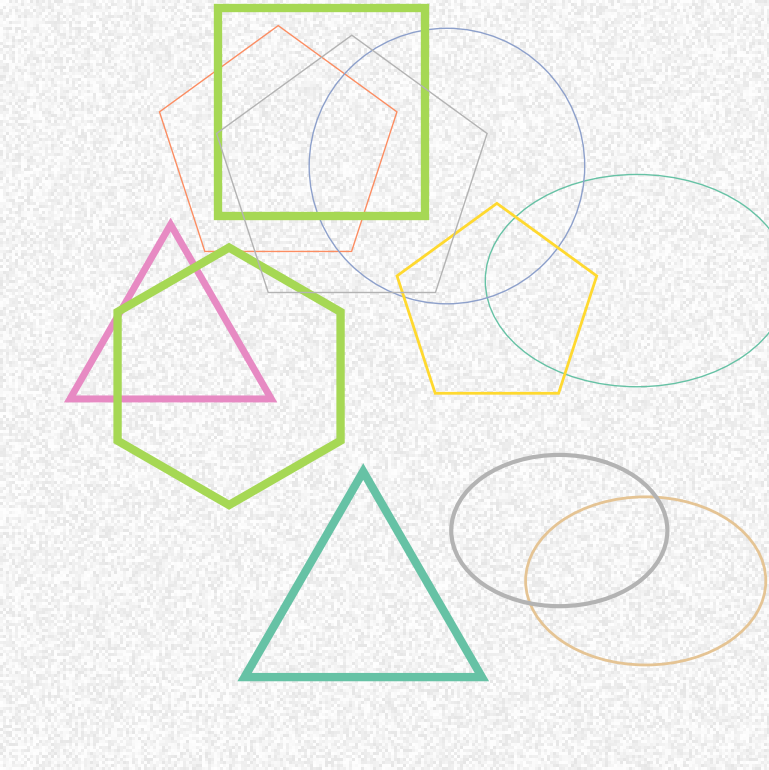[{"shape": "oval", "thickness": 0.5, "radius": 0.98, "center": [0.827, 0.636]}, {"shape": "triangle", "thickness": 3, "radius": 0.89, "center": [0.472, 0.21]}, {"shape": "pentagon", "thickness": 0.5, "radius": 0.81, "center": [0.361, 0.805]}, {"shape": "circle", "thickness": 0.5, "radius": 0.89, "center": [0.58, 0.784]}, {"shape": "triangle", "thickness": 2.5, "radius": 0.75, "center": [0.222, 0.557]}, {"shape": "square", "thickness": 3, "radius": 0.67, "center": [0.417, 0.854]}, {"shape": "hexagon", "thickness": 3, "radius": 0.84, "center": [0.297, 0.511]}, {"shape": "pentagon", "thickness": 1, "radius": 0.68, "center": [0.645, 0.6]}, {"shape": "oval", "thickness": 1, "radius": 0.78, "center": [0.839, 0.246]}, {"shape": "pentagon", "thickness": 0.5, "radius": 0.92, "center": [0.457, 0.77]}, {"shape": "oval", "thickness": 1.5, "radius": 0.7, "center": [0.726, 0.311]}]